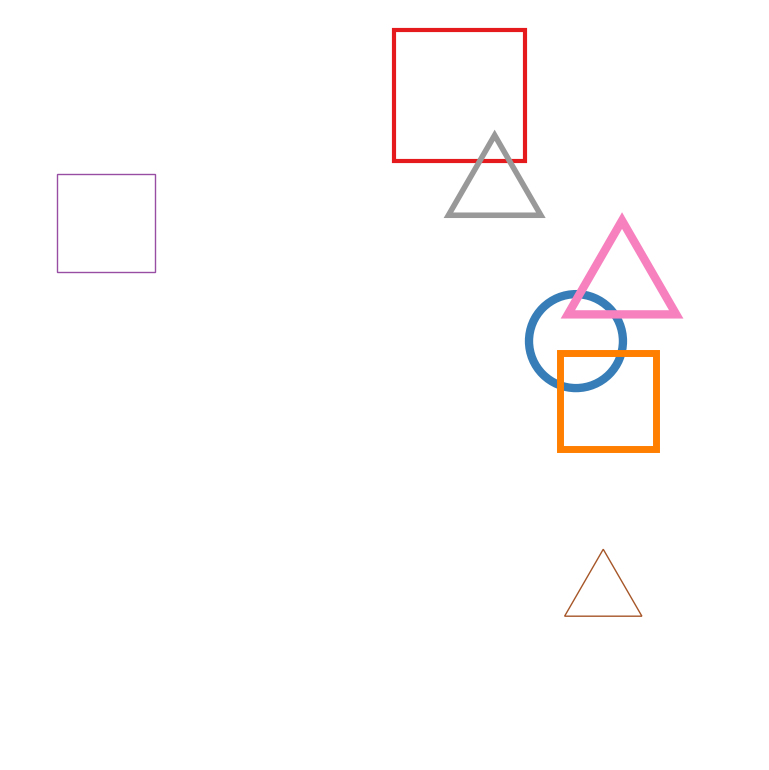[{"shape": "square", "thickness": 1.5, "radius": 0.43, "center": [0.597, 0.876]}, {"shape": "circle", "thickness": 3, "radius": 0.31, "center": [0.748, 0.557]}, {"shape": "square", "thickness": 0.5, "radius": 0.32, "center": [0.138, 0.71]}, {"shape": "square", "thickness": 2.5, "radius": 0.31, "center": [0.789, 0.48]}, {"shape": "triangle", "thickness": 0.5, "radius": 0.29, "center": [0.783, 0.229]}, {"shape": "triangle", "thickness": 3, "radius": 0.41, "center": [0.808, 0.632]}, {"shape": "triangle", "thickness": 2, "radius": 0.35, "center": [0.642, 0.755]}]